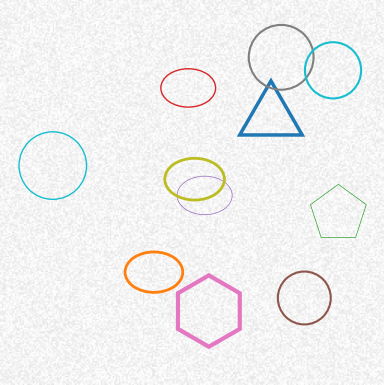[{"shape": "triangle", "thickness": 2.5, "radius": 0.47, "center": [0.704, 0.696]}, {"shape": "oval", "thickness": 2, "radius": 0.37, "center": [0.4, 0.293]}, {"shape": "pentagon", "thickness": 0.5, "radius": 0.38, "center": [0.879, 0.445]}, {"shape": "oval", "thickness": 1, "radius": 0.36, "center": [0.489, 0.772]}, {"shape": "oval", "thickness": 0.5, "radius": 0.36, "center": [0.532, 0.492]}, {"shape": "circle", "thickness": 1.5, "radius": 0.34, "center": [0.79, 0.226]}, {"shape": "hexagon", "thickness": 3, "radius": 0.46, "center": [0.543, 0.192]}, {"shape": "circle", "thickness": 1.5, "radius": 0.42, "center": [0.73, 0.851]}, {"shape": "oval", "thickness": 2, "radius": 0.39, "center": [0.505, 0.535]}, {"shape": "circle", "thickness": 1, "radius": 0.44, "center": [0.137, 0.57]}, {"shape": "circle", "thickness": 1.5, "radius": 0.37, "center": [0.865, 0.817]}]